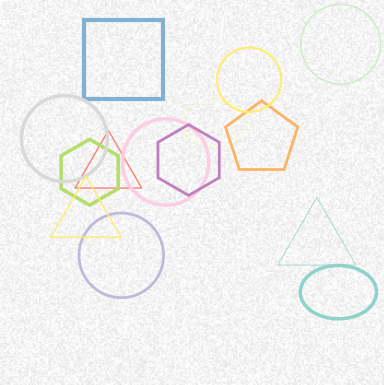[{"shape": "oval", "thickness": 2.5, "radius": 0.5, "center": [0.879, 0.241]}, {"shape": "triangle", "thickness": 0.5, "radius": 0.59, "center": [0.823, 0.37]}, {"shape": "oval", "thickness": 0.5, "radius": 0.41, "center": [0.557, 0.681]}, {"shape": "circle", "thickness": 2, "radius": 0.55, "center": [0.315, 0.337]}, {"shape": "triangle", "thickness": 1, "radius": 0.5, "center": [0.282, 0.561]}, {"shape": "square", "thickness": 3, "radius": 0.51, "center": [0.32, 0.845]}, {"shape": "pentagon", "thickness": 2, "radius": 0.49, "center": [0.68, 0.64]}, {"shape": "hexagon", "thickness": 2.5, "radius": 0.43, "center": [0.233, 0.553]}, {"shape": "circle", "thickness": 2.5, "radius": 0.56, "center": [0.43, 0.579]}, {"shape": "circle", "thickness": 2.5, "radius": 0.56, "center": [0.167, 0.64]}, {"shape": "hexagon", "thickness": 2, "radius": 0.46, "center": [0.49, 0.584]}, {"shape": "circle", "thickness": 1, "radius": 0.52, "center": [0.885, 0.885]}, {"shape": "triangle", "thickness": 1, "radius": 0.53, "center": [0.223, 0.436]}, {"shape": "circle", "thickness": 1.5, "radius": 0.42, "center": [0.647, 0.793]}]